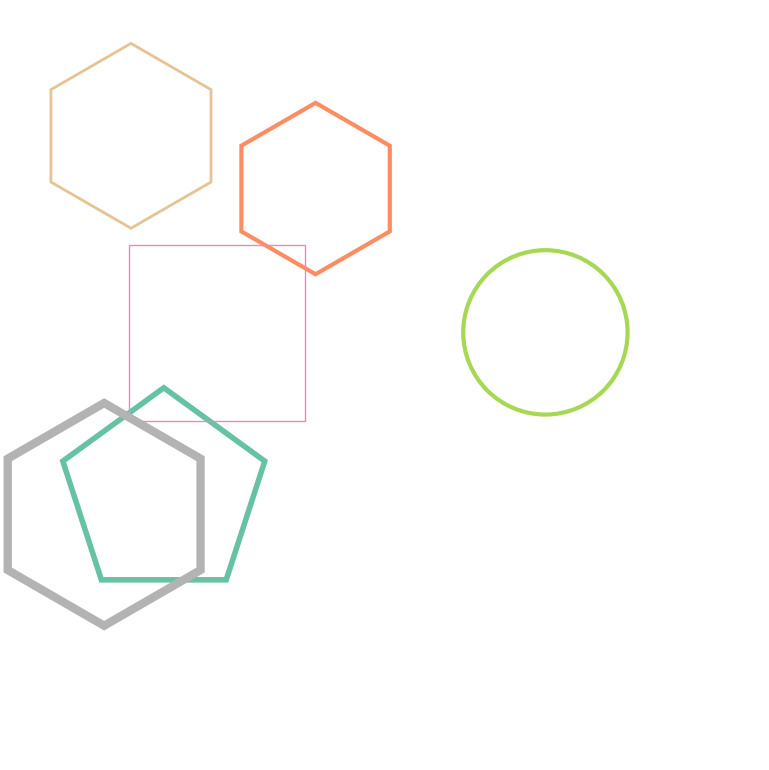[{"shape": "pentagon", "thickness": 2, "radius": 0.69, "center": [0.213, 0.359]}, {"shape": "hexagon", "thickness": 1.5, "radius": 0.56, "center": [0.41, 0.755]}, {"shape": "square", "thickness": 0.5, "radius": 0.57, "center": [0.282, 0.568]}, {"shape": "circle", "thickness": 1.5, "radius": 0.53, "center": [0.708, 0.568]}, {"shape": "hexagon", "thickness": 1, "radius": 0.6, "center": [0.17, 0.824]}, {"shape": "hexagon", "thickness": 3, "radius": 0.72, "center": [0.135, 0.332]}]